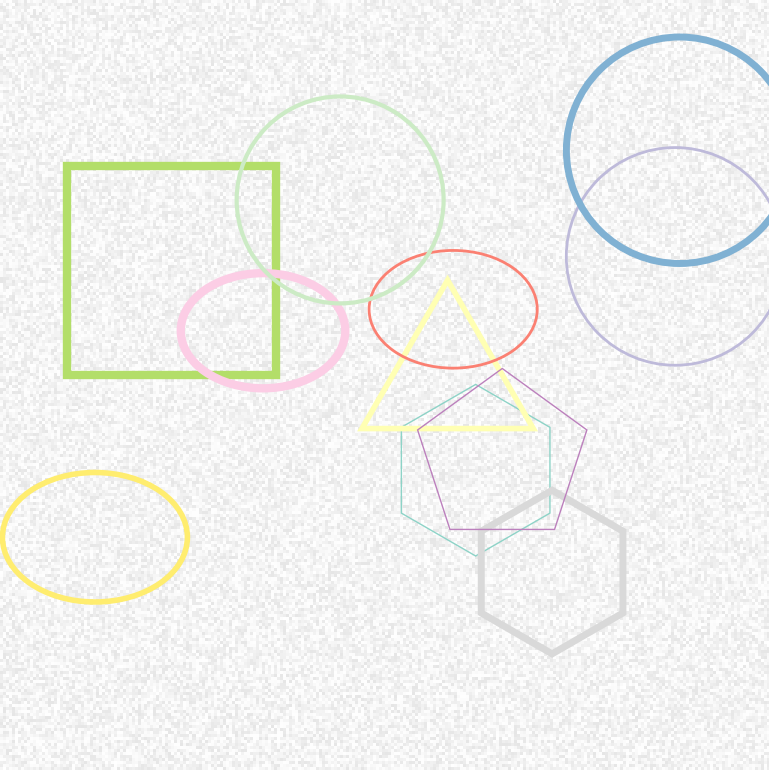[{"shape": "hexagon", "thickness": 0.5, "radius": 0.56, "center": [0.618, 0.389]}, {"shape": "triangle", "thickness": 2, "radius": 0.64, "center": [0.581, 0.508]}, {"shape": "circle", "thickness": 1, "radius": 0.71, "center": [0.877, 0.667]}, {"shape": "oval", "thickness": 1, "radius": 0.55, "center": [0.589, 0.598]}, {"shape": "circle", "thickness": 2.5, "radius": 0.74, "center": [0.883, 0.805]}, {"shape": "square", "thickness": 3, "radius": 0.68, "center": [0.223, 0.649]}, {"shape": "oval", "thickness": 3, "radius": 0.53, "center": [0.342, 0.57]}, {"shape": "hexagon", "thickness": 2.5, "radius": 0.53, "center": [0.717, 0.257]}, {"shape": "pentagon", "thickness": 0.5, "radius": 0.58, "center": [0.652, 0.406]}, {"shape": "circle", "thickness": 1.5, "radius": 0.67, "center": [0.442, 0.74]}, {"shape": "oval", "thickness": 2, "radius": 0.6, "center": [0.123, 0.302]}]